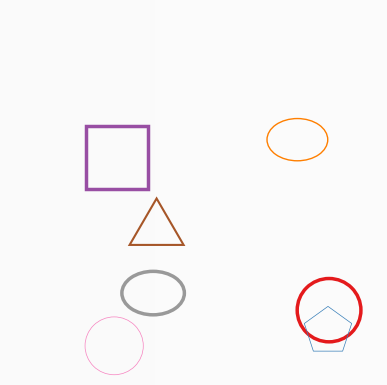[{"shape": "circle", "thickness": 2.5, "radius": 0.41, "center": [0.849, 0.194]}, {"shape": "pentagon", "thickness": 0.5, "radius": 0.32, "center": [0.846, 0.14]}, {"shape": "square", "thickness": 2.5, "radius": 0.4, "center": [0.302, 0.591]}, {"shape": "oval", "thickness": 1, "radius": 0.39, "center": [0.767, 0.637]}, {"shape": "triangle", "thickness": 1.5, "radius": 0.4, "center": [0.404, 0.404]}, {"shape": "circle", "thickness": 0.5, "radius": 0.38, "center": [0.295, 0.102]}, {"shape": "oval", "thickness": 2.5, "radius": 0.4, "center": [0.395, 0.239]}]